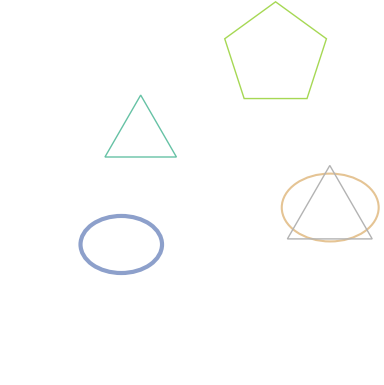[{"shape": "triangle", "thickness": 1, "radius": 0.54, "center": [0.365, 0.646]}, {"shape": "oval", "thickness": 3, "radius": 0.53, "center": [0.315, 0.365]}, {"shape": "pentagon", "thickness": 1, "radius": 0.69, "center": [0.716, 0.856]}, {"shape": "oval", "thickness": 1.5, "radius": 0.63, "center": [0.858, 0.461]}, {"shape": "triangle", "thickness": 1, "radius": 0.64, "center": [0.857, 0.443]}]